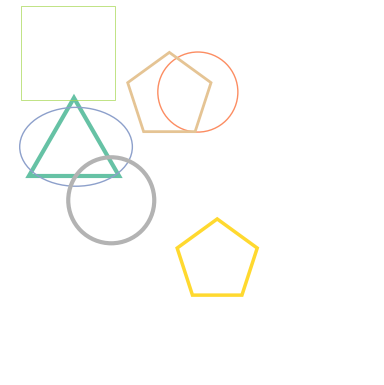[{"shape": "triangle", "thickness": 3, "radius": 0.68, "center": [0.192, 0.61]}, {"shape": "circle", "thickness": 1, "radius": 0.52, "center": [0.514, 0.761]}, {"shape": "oval", "thickness": 1, "radius": 0.73, "center": [0.197, 0.619]}, {"shape": "square", "thickness": 0.5, "radius": 0.61, "center": [0.176, 0.862]}, {"shape": "pentagon", "thickness": 2.5, "radius": 0.55, "center": [0.564, 0.322]}, {"shape": "pentagon", "thickness": 2, "radius": 0.57, "center": [0.44, 0.75]}, {"shape": "circle", "thickness": 3, "radius": 0.56, "center": [0.289, 0.48]}]